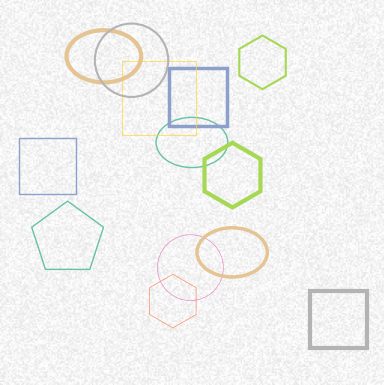[{"shape": "oval", "thickness": 1, "radius": 0.47, "center": [0.499, 0.63]}, {"shape": "pentagon", "thickness": 1, "radius": 0.49, "center": [0.176, 0.38]}, {"shape": "hexagon", "thickness": 0.5, "radius": 0.35, "center": [0.449, 0.218]}, {"shape": "square", "thickness": 1, "radius": 0.37, "center": [0.124, 0.569]}, {"shape": "square", "thickness": 2.5, "radius": 0.38, "center": [0.514, 0.747]}, {"shape": "circle", "thickness": 0.5, "radius": 0.43, "center": [0.495, 0.305]}, {"shape": "hexagon", "thickness": 1.5, "radius": 0.35, "center": [0.682, 0.838]}, {"shape": "hexagon", "thickness": 3, "radius": 0.42, "center": [0.604, 0.545]}, {"shape": "square", "thickness": 0.5, "radius": 0.48, "center": [0.412, 0.746]}, {"shape": "oval", "thickness": 2.5, "radius": 0.46, "center": [0.603, 0.344]}, {"shape": "oval", "thickness": 3, "radius": 0.48, "center": [0.27, 0.854]}, {"shape": "circle", "thickness": 1.5, "radius": 0.48, "center": [0.342, 0.843]}, {"shape": "square", "thickness": 3, "radius": 0.37, "center": [0.879, 0.169]}]